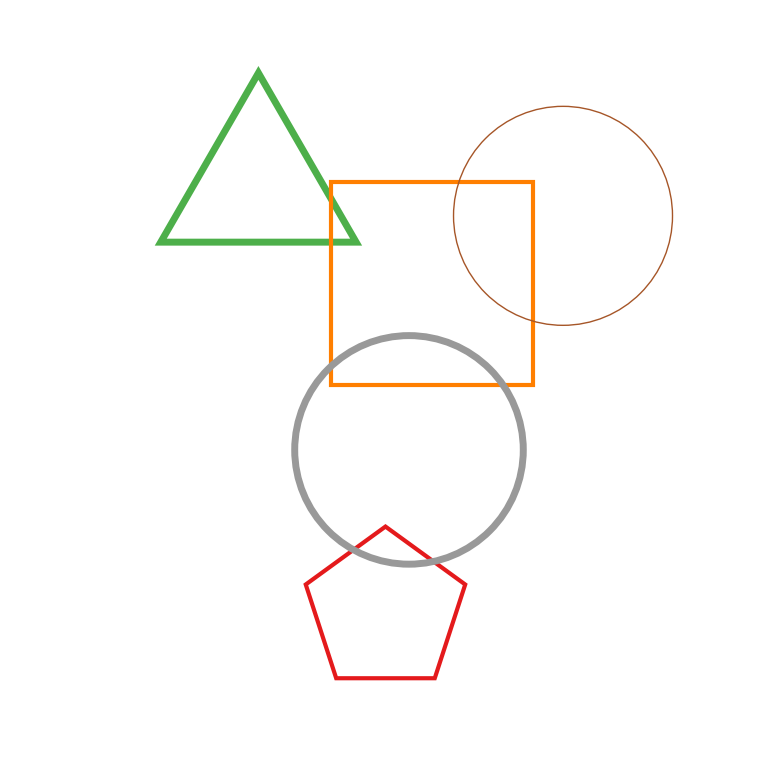[{"shape": "pentagon", "thickness": 1.5, "radius": 0.54, "center": [0.501, 0.207]}, {"shape": "triangle", "thickness": 2.5, "radius": 0.73, "center": [0.336, 0.759]}, {"shape": "square", "thickness": 1.5, "radius": 0.66, "center": [0.561, 0.632]}, {"shape": "circle", "thickness": 0.5, "radius": 0.71, "center": [0.731, 0.72]}, {"shape": "circle", "thickness": 2.5, "radius": 0.74, "center": [0.531, 0.416]}]